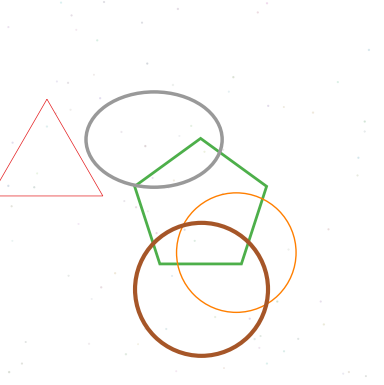[{"shape": "triangle", "thickness": 0.5, "radius": 0.84, "center": [0.122, 0.575]}, {"shape": "pentagon", "thickness": 2, "radius": 0.9, "center": [0.521, 0.46]}, {"shape": "circle", "thickness": 1, "radius": 0.78, "center": [0.614, 0.344]}, {"shape": "circle", "thickness": 3, "radius": 0.86, "center": [0.523, 0.248]}, {"shape": "oval", "thickness": 2.5, "radius": 0.88, "center": [0.4, 0.638]}]